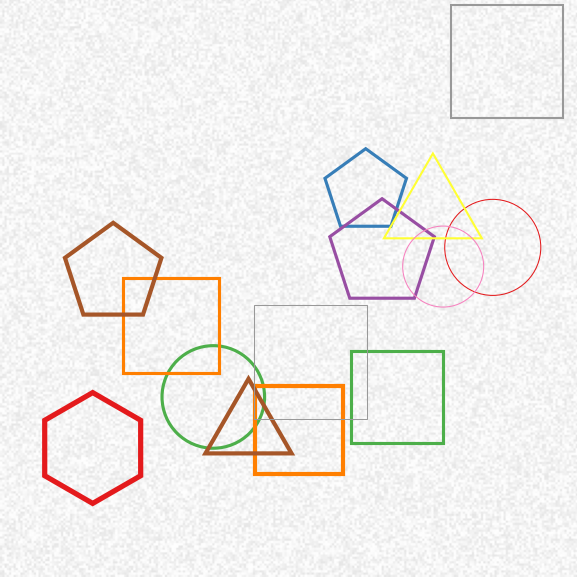[{"shape": "hexagon", "thickness": 2.5, "radius": 0.48, "center": [0.16, 0.223]}, {"shape": "circle", "thickness": 0.5, "radius": 0.42, "center": [0.853, 0.571]}, {"shape": "pentagon", "thickness": 1.5, "radius": 0.37, "center": [0.633, 0.667]}, {"shape": "square", "thickness": 1.5, "radius": 0.4, "center": [0.687, 0.311]}, {"shape": "circle", "thickness": 1.5, "radius": 0.44, "center": [0.369, 0.312]}, {"shape": "pentagon", "thickness": 1.5, "radius": 0.48, "center": [0.662, 0.56]}, {"shape": "square", "thickness": 2, "radius": 0.38, "center": [0.517, 0.255]}, {"shape": "square", "thickness": 1.5, "radius": 0.41, "center": [0.296, 0.435]}, {"shape": "triangle", "thickness": 1, "radius": 0.49, "center": [0.75, 0.635]}, {"shape": "triangle", "thickness": 2, "radius": 0.43, "center": [0.43, 0.257]}, {"shape": "pentagon", "thickness": 2, "radius": 0.44, "center": [0.196, 0.525]}, {"shape": "circle", "thickness": 0.5, "radius": 0.35, "center": [0.767, 0.538]}, {"shape": "square", "thickness": 1, "radius": 0.49, "center": [0.878, 0.893]}, {"shape": "square", "thickness": 0.5, "radius": 0.49, "center": [0.537, 0.372]}]